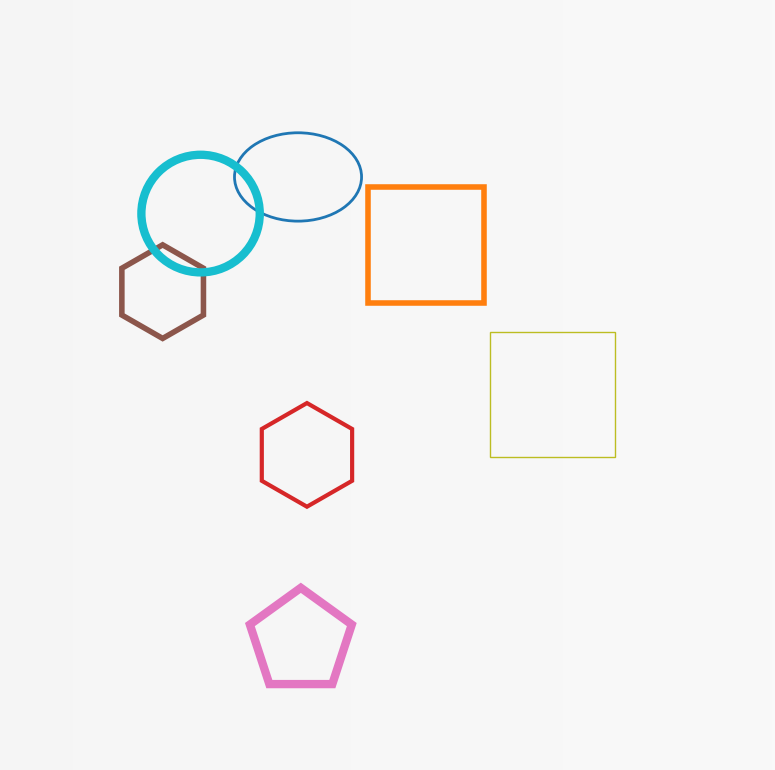[{"shape": "oval", "thickness": 1, "radius": 0.41, "center": [0.385, 0.77]}, {"shape": "square", "thickness": 2, "radius": 0.38, "center": [0.55, 0.682]}, {"shape": "hexagon", "thickness": 1.5, "radius": 0.34, "center": [0.396, 0.409]}, {"shape": "hexagon", "thickness": 2, "radius": 0.3, "center": [0.21, 0.621]}, {"shape": "pentagon", "thickness": 3, "radius": 0.35, "center": [0.388, 0.168]}, {"shape": "square", "thickness": 0.5, "radius": 0.4, "center": [0.713, 0.487]}, {"shape": "circle", "thickness": 3, "radius": 0.38, "center": [0.259, 0.723]}]